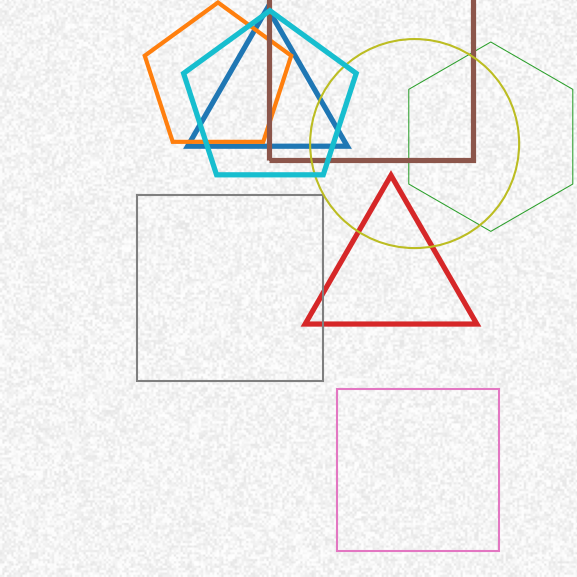[{"shape": "triangle", "thickness": 2.5, "radius": 0.8, "center": [0.463, 0.826]}, {"shape": "pentagon", "thickness": 2, "radius": 0.67, "center": [0.377, 0.861]}, {"shape": "hexagon", "thickness": 0.5, "radius": 0.82, "center": [0.85, 0.762]}, {"shape": "triangle", "thickness": 2.5, "radius": 0.86, "center": [0.677, 0.524]}, {"shape": "square", "thickness": 2.5, "radius": 0.88, "center": [0.642, 0.899]}, {"shape": "square", "thickness": 1, "radius": 0.7, "center": [0.724, 0.185]}, {"shape": "square", "thickness": 1, "radius": 0.8, "center": [0.399, 0.5]}, {"shape": "circle", "thickness": 1, "radius": 0.9, "center": [0.718, 0.751]}, {"shape": "pentagon", "thickness": 2.5, "radius": 0.79, "center": [0.467, 0.824]}]